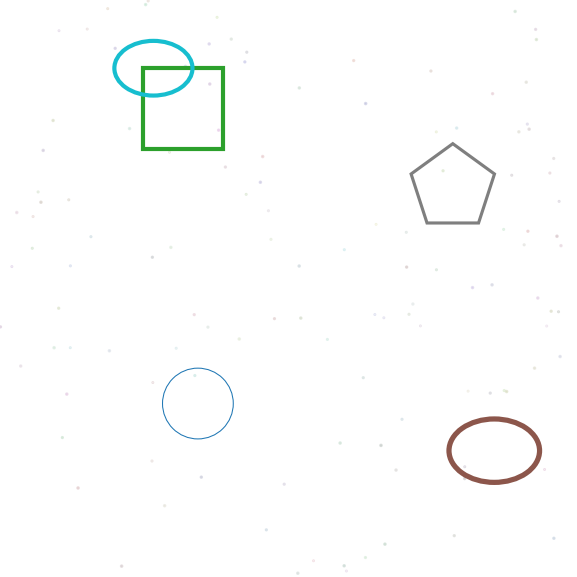[{"shape": "circle", "thickness": 0.5, "radius": 0.31, "center": [0.343, 0.3]}, {"shape": "square", "thickness": 2, "radius": 0.35, "center": [0.317, 0.811]}, {"shape": "oval", "thickness": 2.5, "radius": 0.39, "center": [0.856, 0.219]}, {"shape": "pentagon", "thickness": 1.5, "radius": 0.38, "center": [0.784, 0.674]}, {"shape": "oval", "thickness": 2, "radius": 0.34, "center": [0.266, 0.881]}]